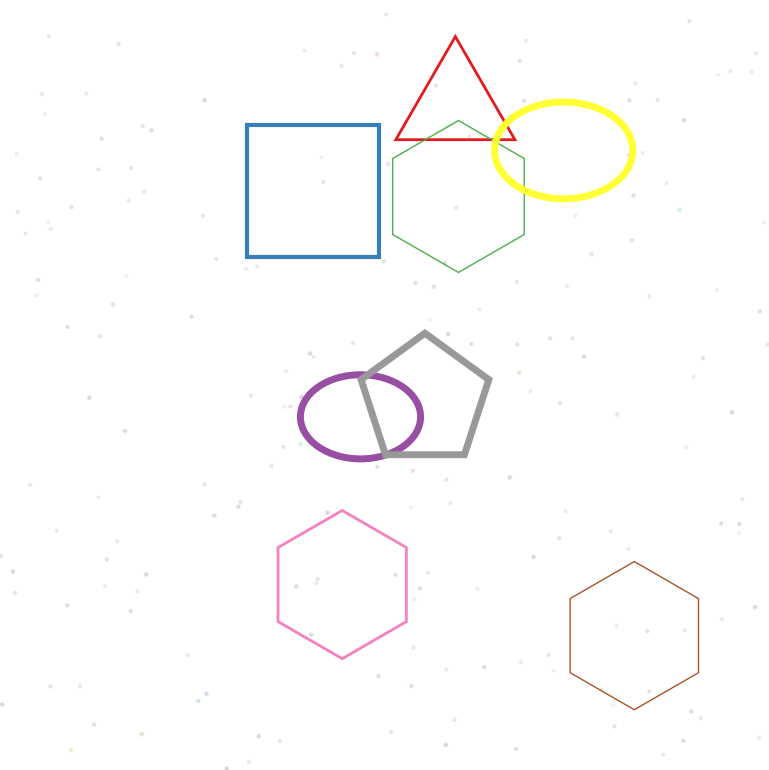[{"shape": "triangle", "thickness": 1, "radius": 0.45, "center": [0.591, 0.863]}, {"shape": "square", "thickness": 1.5, "radius": 0.43, "center": [0.406, 0.752]}, {"shape": "hexagon", "thickness": 0.5, "radius": 0.49, "center": [0.595, 0.745]}, {"shape": "oval", "thickness": 2.5, "radius": 0.39, "center": [0.468, 0.459]}, {"shape": "oval", "thickness": 2.5, "radius": 0.45, "center": [0.732, 0.805]}, {"shape": "hexagon", "thickness": 0.5, "radius": 0.48, "center": [0.824, 0.174]}, {"shape": "hexagon", "thickness": 1, "radius": 0.48, "center": [0.444, 0.241]}, {"shape": "pentagon", "thickness": 2.5, "radius": 0.44, "center": [0.552, 0.48]}]